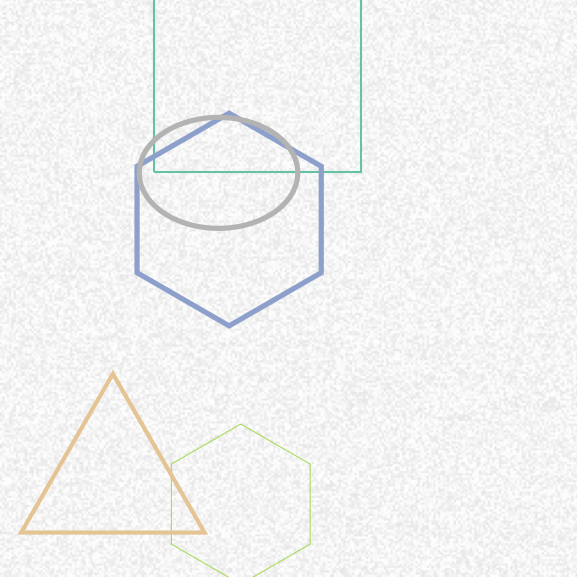[{"shape": "square", "thickness": 1, "radius": 0.9, "center": [0.446, 0.881]}, {"shape": "hexagon", "thickness": 2.5, "radius": 0.92, "center": [0.397, 0.619]}, {"shape": "hexagon", "thickness": 0.5, "radius": 0.69, "center": [0.417, 0.126]}, {"shape": "triangle", "thickness": 2, "radius": 0.92, "center": [0.195, 0.169]}, {"shape": "oval", "thickness": 2.5, "radius": 0.69, "center": [0.378, 0.7]}]